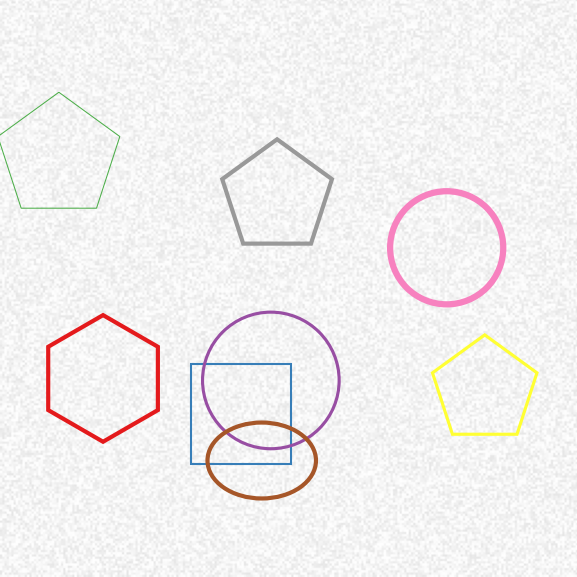[{"shape": "hexagon", "thickness": 2, "radius": 0.55, "center": [0.178, 0.344]}, {"shape": "square", "thickness": 1, "radius": 0.43, "center": [0.418, 0.282]}, {"shape": "pentagon", "thickness": 0.5, "radius": 0.55, "center": [0.102, 0.728]}, {"shape": "circle", "thickness": 1.5, "radius": 0.59, "center": [0.469, 0.34]}, {"shape": "pentagon", "thickness": 1.5, "radius": 0.48, "center": [0.839, 0.324]}, {"shape": "oval", "thickness": 2, "radius": 0.47, "center": [0.453, 0.202]}, {"shape": "circle", "thickness": 3, "radius": 0.49, "center": [0.773, 0.57]}, {"shape": "pentagon", "thickness": 2, "radius": 0.5, "center": [0.48, 0.658]}]